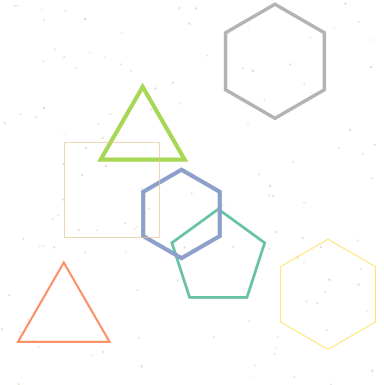[{"shape": "pentagon", "thickness": 2, "radius": 0.63, "center": [0.567, 0.33]}, {"shape": "triangle", "thickness": 1.5, "radius": 0.69, "center": [0.166, 0.181]}, {"shape": "hexagon", "thickness": 3, "radius": 0.57, "center": [0.471, 0.444]}, {"shape": "triangle", "thickness": 3, "radius": 0.63, "center": [0.371, 0.648]}, {"shape": "hexagon", "thickness": 0.5, "radius": 0.71, "center": [0.852, 0.235]}, {"shape": "square", "thickness": 0.5, "radius": 0.62, "center": [0.29, 0.507]}, {"shape": "hexagon", "thickness": 2.5, "radius": 0.74, "center": [0.714, 0.841]}]